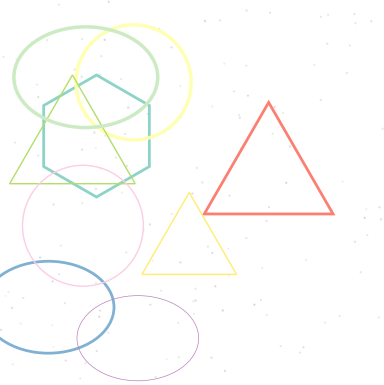[{"shape": "hexagon", "thickness": 2, "radius": 0.79, "center": [0.251, 0.647]}, {"shape": "circle", "thickness": 2.5, "radius": 0.75, "center": [0.347, 0.786]}, {"shape": "triangle", "thickness": 2, "radius": 0.97, "center": [0.698, 0.541]}, {"shape": "oval", "thickness": 2, "radius": 0.85, "center": [0.126, 0.202]}, {"shape": "triangle", "thickness": 1, "radius": 0.94, "center": [0.188, 0.617]}, {"shape": "circle", "thickness": 1, "radius": 0.78, "center": [0.215, 0.414]}, {"shape": "oval", "thickness": 0.5, "radius": 0.79, "center": [0.358, 0.122]}, {"shape": "oval", "thickness": 2.5, "radius": 0.93, "center": [0.223, 0.799]}, {"shape": "triangle", "thickness": 1, "radius": 0.71, "center": [0.491, 0.358]}]